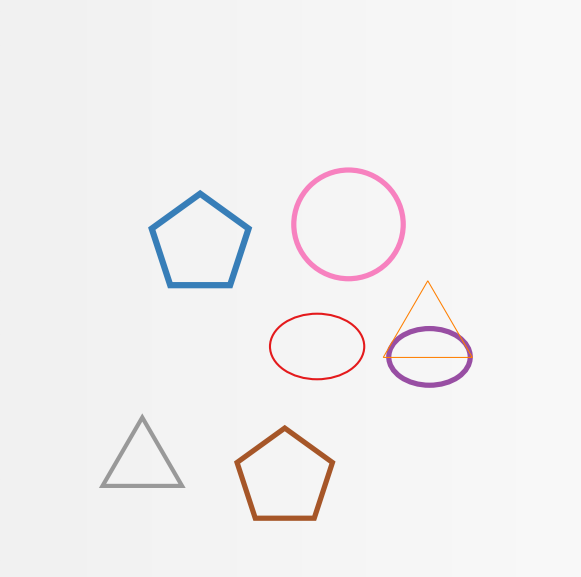[{"shape": "oval", "thickness": 1, "radius": 0.41, "center": [0.546, 0.399]}, {"shape": "pentagon", "thickness": 3, "radius": 0.44, "center": [0.344, 0.576]}, {"shape": "oval", "thickness": 2.5, "radius": 0.35, "center": [0.739, 0.381]}, {"shape": "triangle", "thickness": 0.5, "radius": 0.44, "center": [0.736, 0.424]}, {"shape": "pentagon", "thickness": 2.5, "radius": 0.43, "center": [0.49, 0.172]}, {"shape": "circle", "thickness": 2.5, "radius": 0.47, "center": [0.6, 0.611]}, {"shape": "triangle", "thickness": 2, "radius": 0.39, "center": [0.245, 0.197]}]